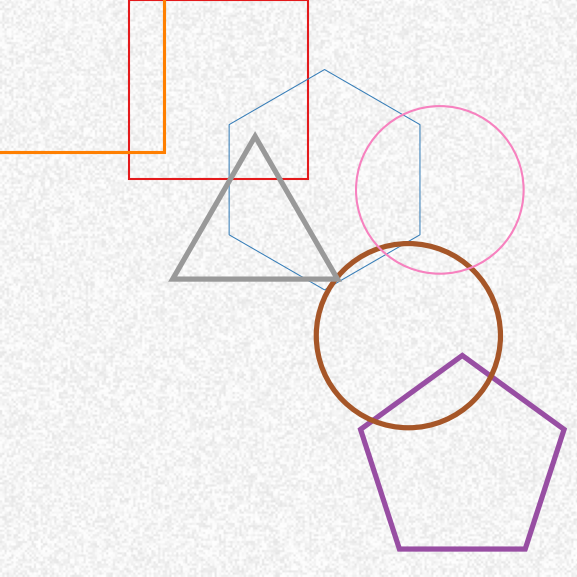[{"shape": "square", "thickness": 1, "radius": 0.78, "center": [0.378, 0.845]}, {"shape": "hexagon", "thickness": 0.5, "radius": 0.95, "center": [0.562, 0.688]}, {"shape": "pentagon", "thickness": 2.5, "radius": 0.93, "center": [0.801, 0.198]}, {"shape": "square", "thickness": 1.5, "radius": 0.77, "center": [0.13, 0.891]}, {"shape": "circle", "thickness": 2.5, "radius": 0.8, "center": [0.707, 0.418]}, {"shape": "circle", "thickness": 1, "radius": 0.73, "center": [0.762, 0.67]}, {"shape": "triangle", "thickness": 2.5, "radius": 0.82, "center": [0.442, 0.598]}]